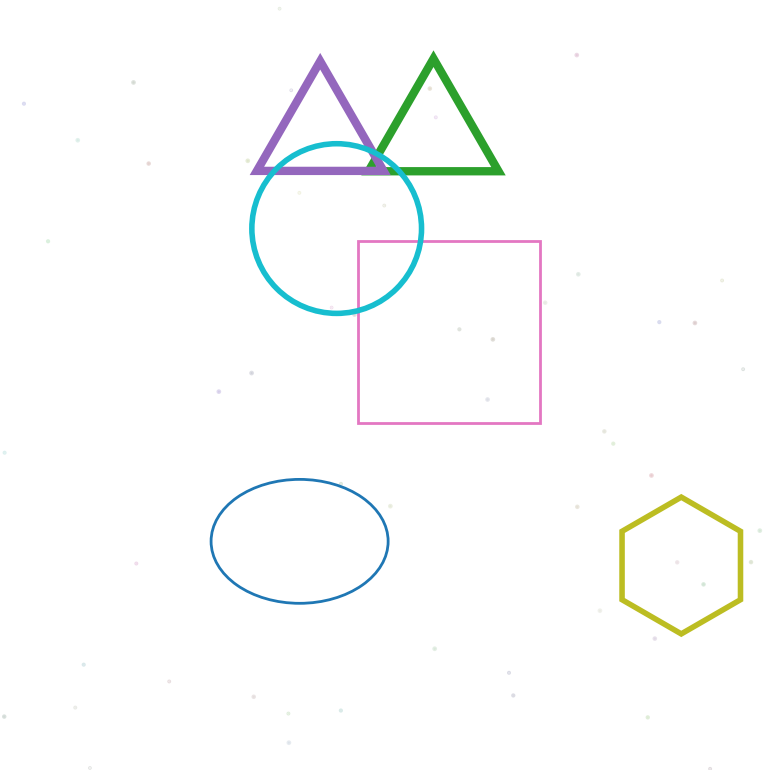[{"shape": "oval", "thickness": 1, "radius": 0.57, "center": [0.389, 0.297]}, {"shape": "triangle", "thickness": 3, "radius": 0.49, "center": [0.563, 0.826]}, {"shape": "triangle", "thickness": 3, "radius": 0.47, "center": [0.416, 0.826]}, {"shape": "square", "thickness": 1, "radius": 0.59, "center": [0.584, 0.569]}, {"shape": "hexagon", "thickness": 2, "radius": 0.44, "center": [0.885, 0.266]}, {"shape": "circle", "thickness": 2, "radius": 0.55, "center": [0.437, 0.703]}]